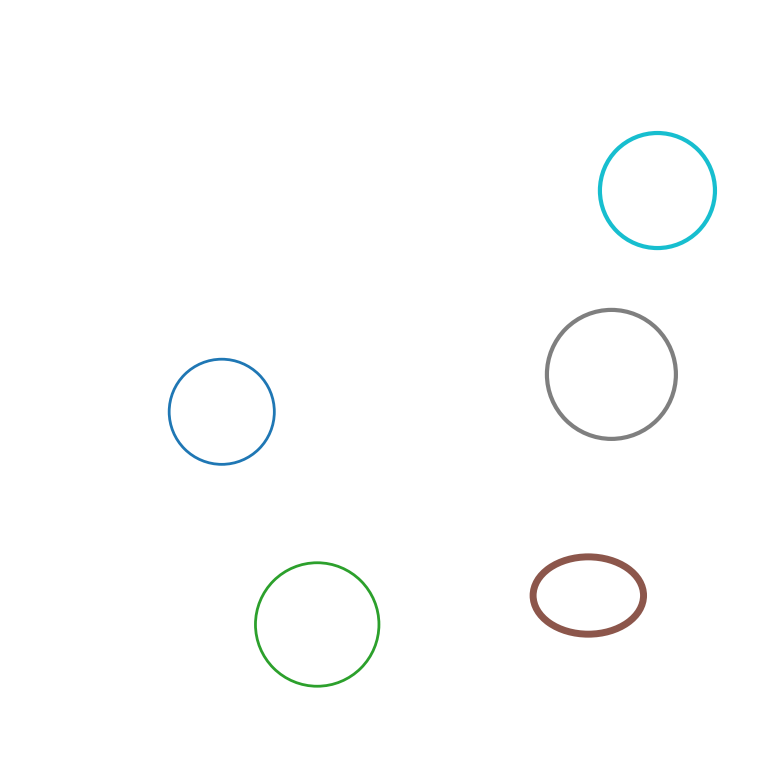[{"shape": "circle", "thickness": 1, "radius": 0.34, "center": [0.288, 0.465]}, {"shape": "circle", "thickness": 1, "radius": 0.4, "center": [0.412, 0.189]}, {"shape": "oval", "thickness": 2.5, "radius": 0.36, "center": [0.764, 0.227]}, {"shape": "circle", "thickness": 1.5, "radius": 0.42, "center": [0.794, 0.514]}, {"shape": "circle", "thickness": 1.5, "radius": 0.37, "center": [0.854, 0.753]}]